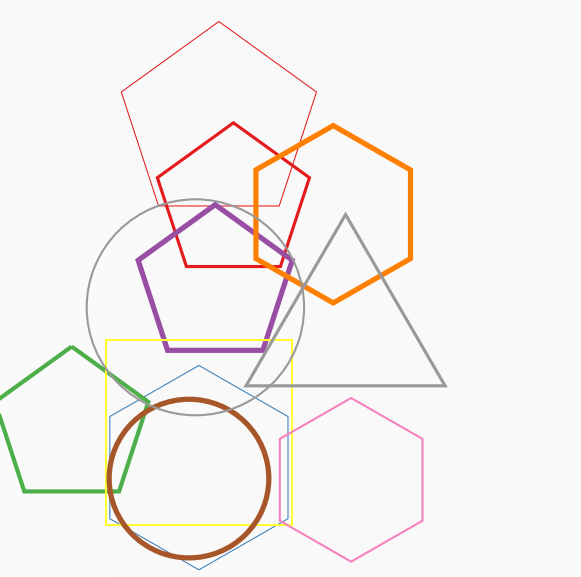[{"shape": "pentagon", "thickness": 0.5, "radius": 0.88, "center": [0.377, 0.785]}, {"shape": "pentagon", "thickness": 1.5, "radius": 0.69, "center": [0.402, 0.649]}, {"shape": "hexagon", "thickness": 0.5, "radius": 0.88, "center": [0.342, 0.189]}, {"shape": "pentagon", "thickness": 2, "radius": 0.69, "center": [0.123, 0.26]}, {"shape": "pentagon", "thickness": 2.5, "radius": 0.7, "center": [0.37, 0.505]}, {"shape": "hexagon", "thickness": 2.5, "radius": 0.77, "center": [0.573, 0.628]}, {"shape": "square", "thickness": 1, "radius": 0.8, "center": [0.342, 0.25]}, {"shape": "circle", "thickness": 2.5, "radius": 0.69, "center": [0.325, 0.17]}, {"shape": "hexagon", "thickness": 1, "radius": 0.71, "center": [0.604, 0.168]}, {"shape": "circle", "thickness": 1, "radius": 0.93, "center": [0.336, 0.467]}, {"shape": "triangle", "thickness": 1.5, "radius": 0.99, "center": [0.595, 0.43]}]